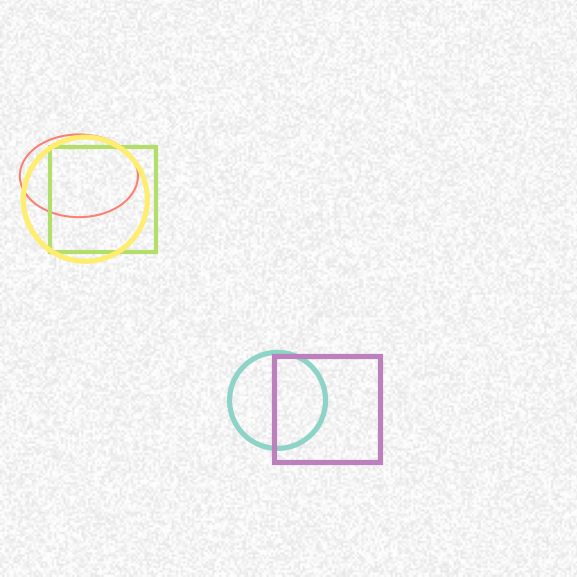[{"shape": "circle", "thickness": 2.5, "radius": 0.42, "center": [0.481, 0.306]}, {"shape": "oval", "thickness": 1, "radius": 0.51, "center": [0.137, 0.695]}, {"shape": "square", "thickness": 2, "radius": 0.46, "center": [0.178, 0.653]}, {"shape": "square", "thickness": 2.5, "radius": 0.46, "center": [0.566, 0.291]}, {"shape": "circle", "thickness": 2.5, "radius": 0.54, "center": [0.148, 0.654]}]